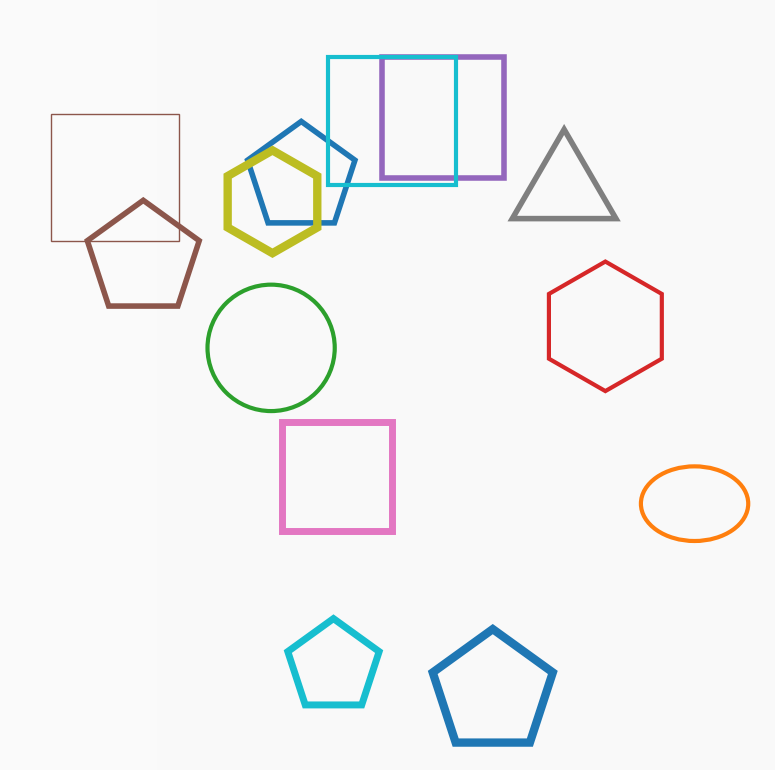[{"shape": "pentagon", "thickness": 2, "radius": 0.36, "center": [0.389, 0.769]}, {"shape": "pentagon", "thickness": 3, "radius": 0.41, "center": [0.636, 0.102]}, {"shape": "oval", "thickness": 1.5, "radius": 0.35, "center": [0.896, 0.346]}, {"shape": "circle", "thickness": 1.5, "radius": 0.41, "center": [0.35, 0.548]}, {"shape": "hexagon", "thickness": 1.5, "radius": 0.42, "center": [0.781, 0.576]}, {"shape": "square", "thickness": 2, "radius": 0.39, "center": [0.571, 0.848]}, {"shape": "pentagon", "thickness": 2, "radius": 0.38, "center": [0.185, 0.664]}, {"shape": "square", "thickness": 0.5, "radius": 0.41, "center": [0.148, 0.769]}, {"shape": "square", "thickness": 2.5, "radius": 0.36, "center": [0.435, 0.381]}, {"shape": "triangle", "thickness": 2, "radius": 0.39, "center": [0.728, 0.755]}, {"shape": "hexagon", "thickness": 3, "radius": 0.33, "center": [0.352, 0.738]}, {"shape": "pentagon", "thickness": 2.5, "radius": 0.31, "center": [0.43, 0.135]}, {"shape": "square", "thickness": 1.5, "radius": 0.41, "center": [0.505, 0.843]}]